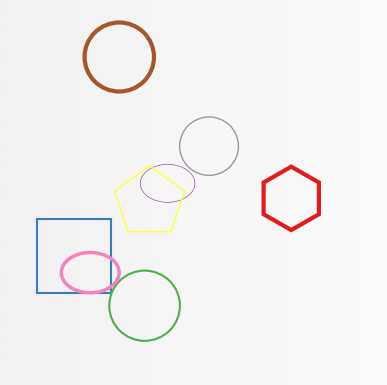[{"shape": "hexagon", "thickness": 3, "radius": 0.41, "center": [0.752, 0.485]}, {"shape": "square", "thickness": 1.5, "radius": 0.48, "center": [0.191, 0.335]}, {"shape": "circle", "thickness": 1.5, "radius": 0.46, "center": [0.373, 0.206]}, {"shape": "oval", "thickness": 0.5, "radius": 0.35, "center": [0.432, 0.524]}, {"shape": "pentagon", "thickness": 1, "radius": 0.47, "center": [0.386, 0.475]}, {"shape": "circle", "thickness": 3, "radius": 0.45, "center": [0.308, 0.852]}, {"shape": "oval", "thickness": 2.5, "radius": 0.37, "center": [0.233, 0.292]}, {"shape": "circle", "thickness": 1, "radius": 0.38, "center": [0.54, 0.62]}]